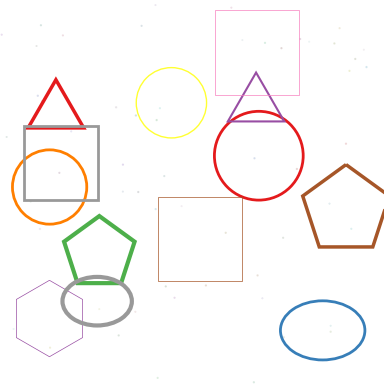[{"shape": "triangle", "thickness": 2.5, "radius": 0.42, "center": [0.145, 0.709]}, {"shape": "circle", "thickness": 2, "radius": 0.58, "center": [0.672, 0.596]}, {"shape": "oval", "thickness": 2, "radius": 0.55, "center": [0.838, 0.142]}, {"shape": "pentagon", "thickness": 3, "radius": 0.48, "center": [0.258, 0.343]}, {"shape": "hexagon", "thickness": 0.5, "radius": 0.5, "center": [0.128, 0.173]}, {"shape": "triangle", "thickness": 1.5, "radius": 0.42, "center": [0.665, 0.727]}, {"shape": "circle", "thickness": 2, "radius": 0.48, "center": [0.129, 0.514]}, {"shape": "circle", "thickness": 1, "radius": 0.46, "center": [0.445, 0.733]}, {"shape": "pentagon", "thickness": 2.5, "radius": 0.59, "center": [0.899, 0.454]}, {"shape": "square", "thickness": 0.5, "radius": 0.55, "center": [0.52, 0.378]}, {"shape": "square", "thickness": 0.5, "radius": 0.55, "center": [0.668, 0.863]}, {"shape": "oval", "thickness": 3, "radius": 0.45, "center": [0.252, 0.218]}, {"shape": "square", "thickness": 2, "radius": 0.48, "center": [0.158, 0.576]}]